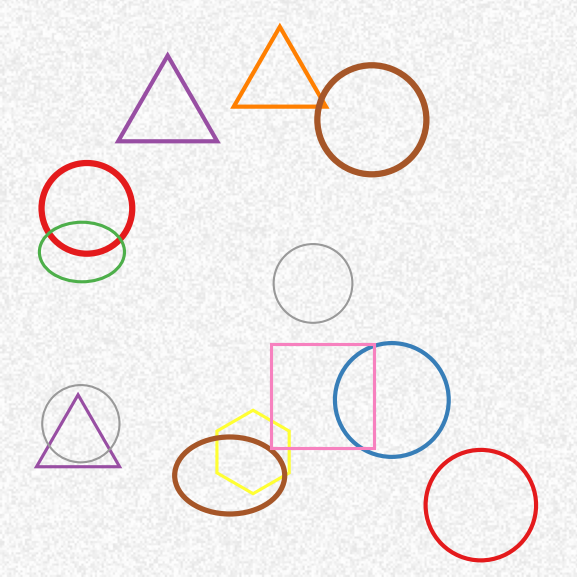[{"shape": "circle", "thickness": 3, "radius": 0.39, "center": [0.15, 0.638]}, {"shape": "circle", "thickness": 2, "radius": 0.48, "center": [0.833, 0.124]}, {"shape": "circle", "thickness": 2, "radius": 0.49, "center": [0.678, 0.307]}, {"shape": "oval", "thickness": 1.5, "radius": 0.37, "center": [0.142, 0.563]}, {"shape": "triangle", "thickness": 2, "radius": 0.49, "center": [0.29, 0.804]}, {"shape": "triangle", "thickness": 1.5, "radius": 0.42, "center": [0.135, 0.232]}, {"shape": "triangle", "thickness": 2, "radius": 0.46, "center": [0.485, 0.861]}, {"shape": "hexagon", "thickness": 1.5, "radius": 0.36, "center": [0.438, 0.217]}, {"shape": "circle", "thickness": 3, "radius": 0.47, "center": [0.644, 0.792]}, {"shape": "oval", "thickness": 2.5, "radius": 0.48, "center": [0.398, 0.176]}, {"shape": "square", "thickness": 1.5, "radius": 0.45, "center": [0.559, 0.314]}, {"shape": "circle", "thickness": 1, "radius": 0.34, "center": [0.542, 0.508]}, {"shape": "circle", "thickness": 1, "radius": 0.33, "center": [0.14, 0.265]}]